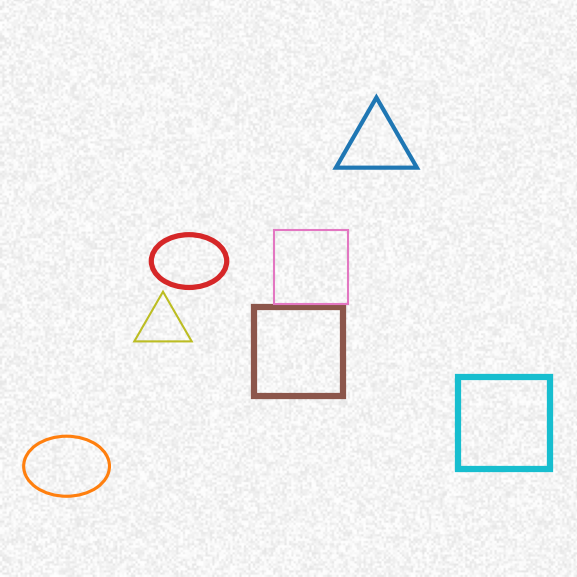[{"shape": "triangle", "thickness": 2, "radius": 0.4, "center": [0.652, 0.749]}, {"shape": "oval", "thickness": 1.5, "radius": 0.37, "center": [0.115, 0.192]}, {"shape": "oval", "thickness": 2.5, "radius": 0.33, "center": [0.327, 0.547]}, {"shape": "square", "thickness": 3, "radius": 0.39, "center": [0.516, 0.391]}, {"shape": "square", "thickness": 1, "radius": 0.32, "center": [0.538, 0.537]}, {"shape": "triangle", "thickness": 1, "radius": 0.29, "center": [0.282, 0.437]}, {"shape": "square", "thickness": 3, "radius": 0.4, "center": [0.873, 0.266]}]